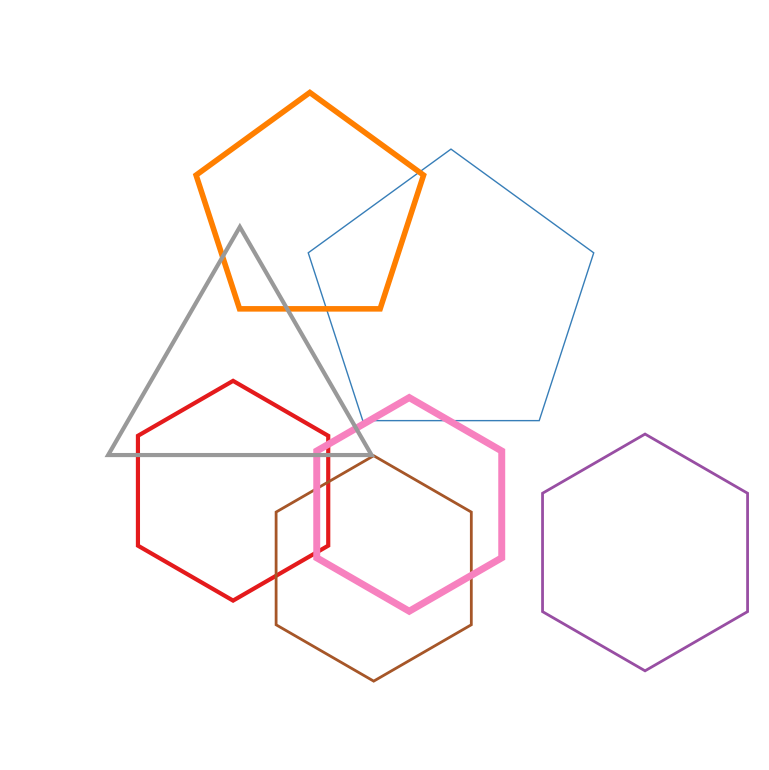[{"shape": "hexagon", "thickness": 1.5, "radius": 0.71, "center": [0.303, 0.363]}, {"shape": "pentagon", "thickness": 0.5, "radius": 0.97, "center": [0.586, 0.611]}, {"shape": "hexagon", "thickness": 1, "radius": 0.77, "center": [0.838, 0.283]}, {"shape": "pentagon", "thickness": 2, "radius": 0.78, "center": [0.402, 0.725]}, {"shape": "hexagon", "thickness": 1, "radius": 0.73, "center": [0.485, 0.262]}, {"shape": "hexagon", "thickness": 2.5, "radius": 0.69, "center": [0.531, 0.345]}, {"shape": "triangle", "thickness": 1.5, "radius": 0.99, "center": [0.311, 0.508]}]